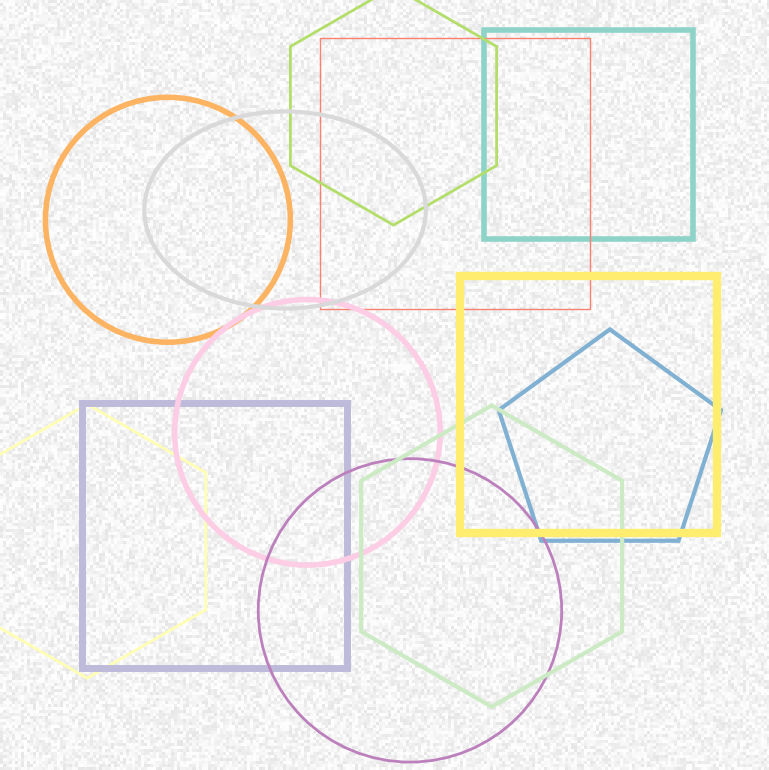[{"shape": "square", "thickness": 2, "radius": 0.68, "center": [0.764, 0.826]}, {"shape": "hexagon", "thickness": 1, "radius": 0.89, "center": [0.113, 0.297]}, {"shape": "square", "thickness": 2.5, "radius": 0.86, "center": [0.278, 0.304]}, {"shape": "square", "thickness": 0.5, "radius": 0.88, "center": [0.591, 0.775]}, {"shape": "pentagon", "thickness": 1.5, "radius": 0.76, "center": [0.792, 0.42]}, {"shape": "circle", "thickness": 2, "radius": 0.8, "center": [0.218, 0.715]}, {"shape": "hexagon", "thickness": 1, "radius": 0.77, "center": [0.511, 0.862]}, {"shape": "circle", "thickness": 2, "radius": 0.86, "center": [0.399, 0.439]}, {"shape": "oval", "thickness": 1.5, "radius": 0.91, "center": [0.37, 0.727]}, {"shape": "circle", "thickness": 1, "radius": 0.99, "center": [0.532, 0.207]}, {"shape": "hexagon", "thickness": 1.5, "radius": 0.98, "center": [0.639, 0.278]}, {"shape": "square", "thickness": 3, "radius": 0.84, "center": [0.764, 0.475]}]